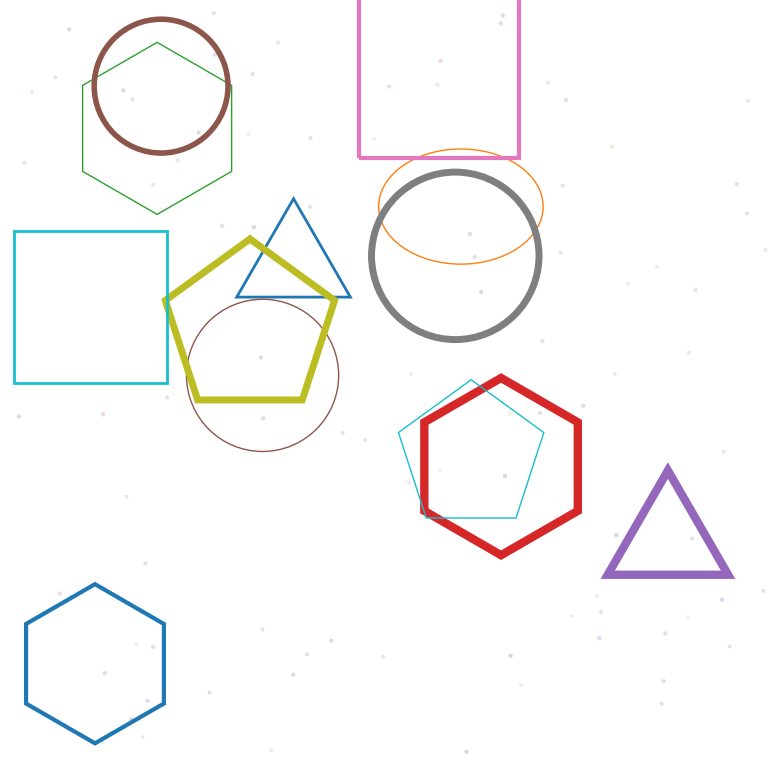[{"shape": "triangle", "thickness": 1, "radius": 0.43, "center": [0.381, 0.657]}, {"shape": "hexagon", "thickness": 1.5, "radius": 0.52, "center": [0.123, 0.138]}, {"shape": "oval", "thickness": 0.5, "radius": 0.53, "center": [0.599, 0.732]}, {"shape": "hexagon", "thickness": 0.5, "radius": 0.56, "center": [0.204, 0.833]}, {"shape": "hexagon", "thickness": 3, "radius": 0.58, "center": [0.651, 0.394]}, {"shape": "triangle", "thickness": 3, "radius": 0.45, "center": [0.867, 0.299]}, {"shape": "circle", "thickness": 0.5, "radius": 0.49, "center": [0.341, 0.512]}, {"shape": "circle", "thickness": 2, "radius": 0.43, "center": [0.209, 0.888]}, {"shape": "square", "thickness": 1.5, "radius": 0.52, "center": [0.57, 0.899]}, {"shape": "circle", "thickness": 2.5, "radius": 0.54, "center": [0.591, 0.668]}, {"shape": "pentagon", "thickness": 2.5, "radius": 0.58, "center": [0.325, 0.574]}, {"shape": "pentagon", "thickness": 0.5, "radius": 0.5, "center": [0.612, 0.408]}, {"shape": "square", "thickness": 1, "radius": 0.5, "center": [0.117, 0.601]}]